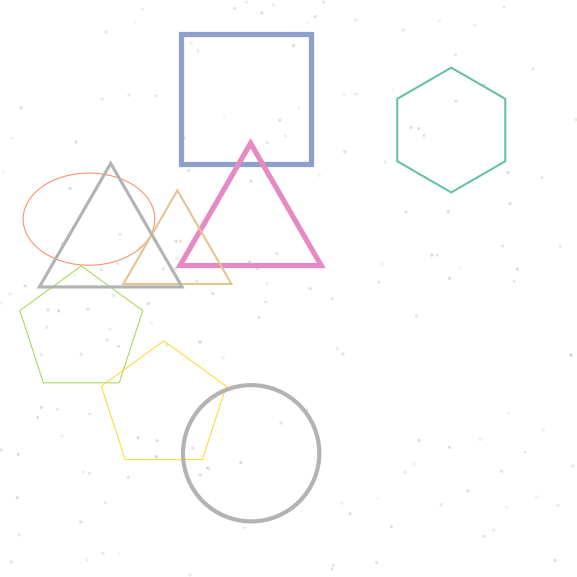[{"shape": "hexagon", "thickness": 1, "radius": 0.54, "center": [0.781, 0.774]}, {"shape": "oval", "thickness": 0.5, "radius": 0.57, "center": [0.154, 0.62]}, {"shape": "square", "thickness": 2.5, "radius": 0.56, "center": [0.426, 0.828]}, {"shape": "triangle", "thickness": 2.5, "radius": 0.71, "center": [0.434, 0.61]}, {"shape": "pentagon", "thickness": 0.5, "radius": 0.56, "center": [0.141, 0.427]}, {"shape": "pentagon", "thickness": 0.5, "radius": 0.57, "center": [0.284, 0.295]}, {"shape": "triangle", "thickness": 1, "radius": 0.54, "center": [0.307, 0.561]}, {"shape": "circle", "thickness": 2, "radius": 0.59, "center": [0.435, 0.214]}, {"shape": "triangle", "thickness": 1.5, "radius": 0.71, "center": [0.192, 0.574]}]